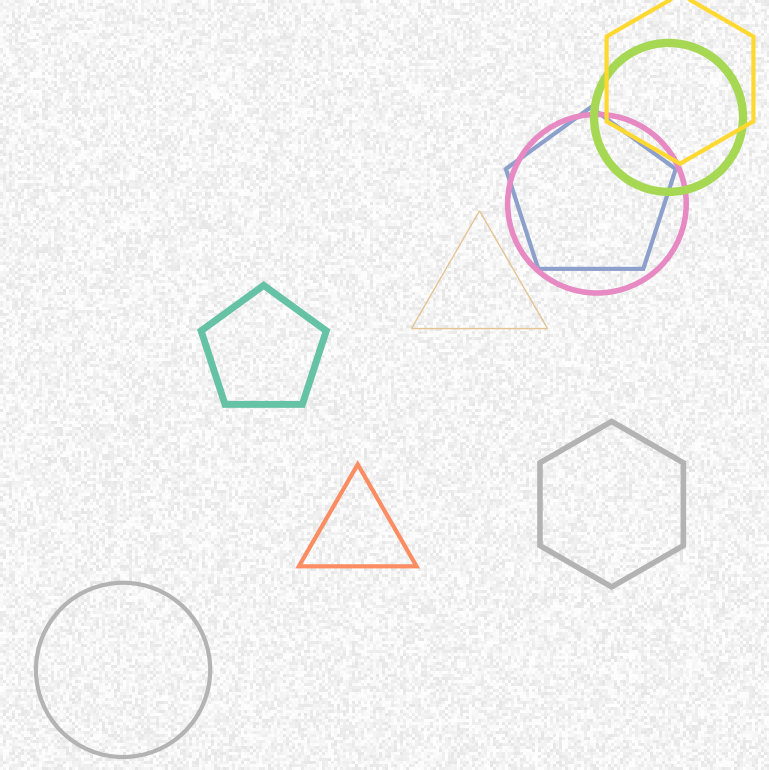[{"shape": "pentagon", "thickness": 2.5, "radius": 0.43, "center": [0.342, 0.544]}, {"shape": "triangle", "thickness": 1.5, "radius": 0.44, "center": [0.465, 0.309]}, {"shape": "pentagon", "thickness": 1.5, "radius": 0.58, "center": [0.767, 0.745]}, {"shape": "circle", "thickness": 2, "radius": 0.58, "center": [0.775, 0.735]}, {"shape": "circle", "thickness": 3, "radius": 0.48, "center": [0.868, 0.848]}, {"shape": "hexagon", "thickness": 1.5, "radius": 0.55, "center": [0.883, 0.898]}, {"shape": "triangle", "thickness": 0.5, "radius": 0.51, "center": [0.623, 0.624]}, {"shape": "hexagon", "thickness": 2, "radius": 0.54, "center": [0.794, 0.345]}, {"shape": "circle", "thickness": 1.5, "radius": 0.57, "center": [0.16, 0.13]}]